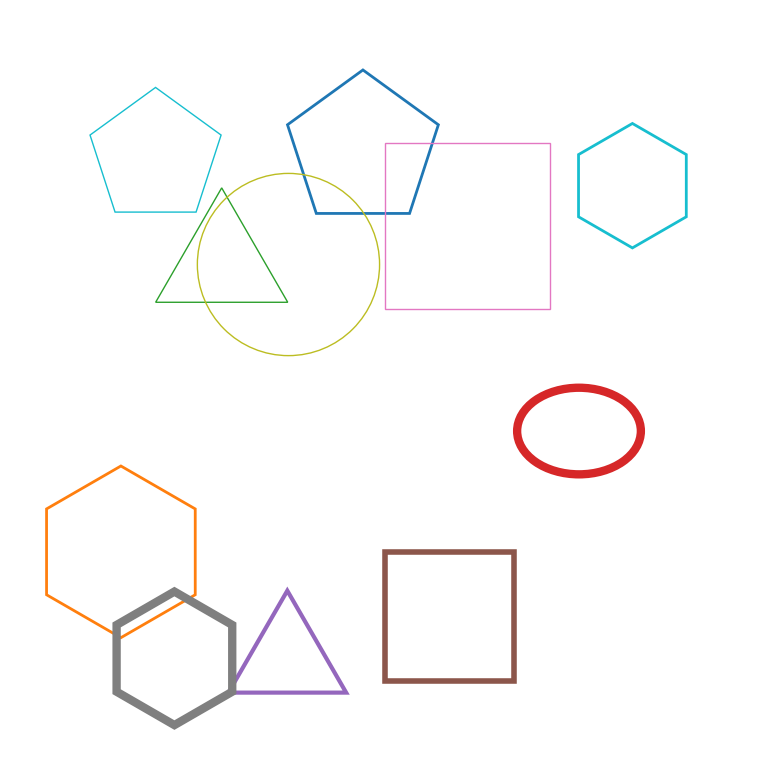[{"shape": "pentagon", "thickness": 1, "radius": 0.52, "center": [0.471, 0.806]}, {"shape": "hexagon", "thickness": 1, "radius": 0.56, "center": [0.157, 0.283]}, {"shape": "triangle", "thickness": 0.5, "radius": 0.5, "center": [0.288, 0.657]}, {"shape": "oval", "thickness": 3, "radius": 0.4, "center": [0.752, 0.44]}, {"shape": "triangle", "thickness": 1.5, "radius": 0.44, "center": [0.373, 0.145]}, {"shape": "square", "thickness": 2, "radius": 0.42, "center": [0.584, 0.199]}, {"shape": "square", "thickness": 0.5, "radius": 0.54, "center": [0.607, 0.706]}, {"shape": "hexagon", "thickness": 3, "radius": 0.43, "center": [0.227, 0.145]}, {"shape": "circle", "thickness": 0.5, "radius": 0.59, "center": [0.375, 0.656]}, {"shape": "hexagon", "thickness": 1, "radius": 0.4, "center": [0.821, 0.759]}, {"shape": "pentagon", "thickness": 0.5, "radius": 0.45, "center": [0.202, 0.797]}]